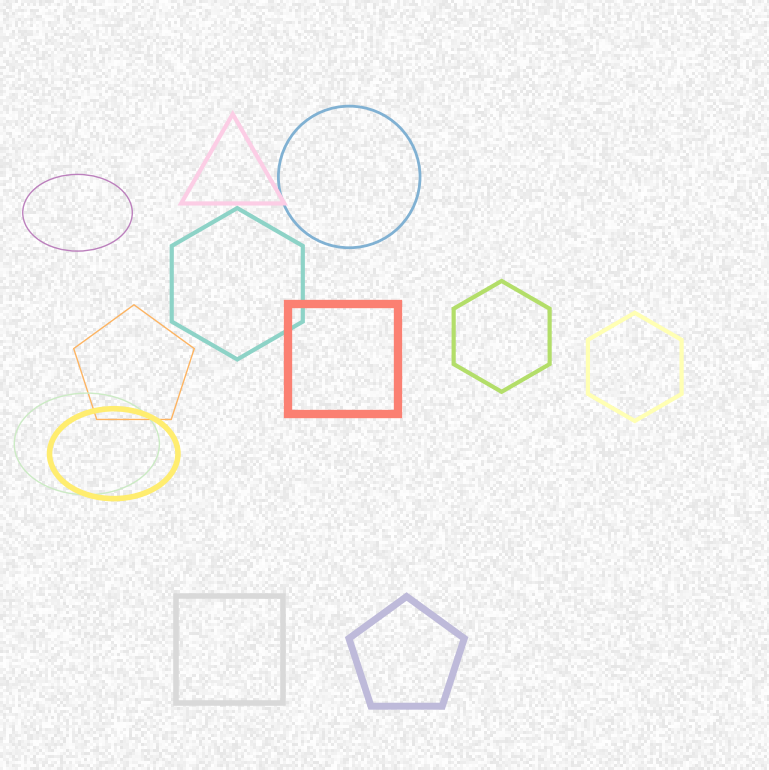[{"shape": "hexagon", "thickness": 1.5, "radius": 0.49, "center": [0.308, 0.631]}, {"shape": "hexagon", "thickness": 1.5, "radius": 0.35, "center": [0.824, 0.524]}, {"shape": "pentagon", "thickness": 2.5, "radius": 0.39, "center": [0.528, 0.147]}, {"shape": "square", "thickness": 3, "radius": 0.36, "center": [0.445, 0.534]}, {"shape": "circle", "thickness": 1, "radius": 0.46, "center": [0.454, 0.77]}, {"shape": "pentagon", "thickness": 0.5, "radius": 0.41, "center": [0.174, 0.522]}, {"shape": "hexagon", "thickness": 1.5, "radius": 0.36, "center": [0.651, 0.563]}, {"shape": "triangle", "thickness": 1.5, "radius": 0.39, "center": [0.302, 0.774]}, {"shape": "square", "thickness": 2, "radius": 0.35, "center": [0.298, 0.157]}, {"shape": "oval", "thickness": 0.5, "radius": 0.36, "center": [0.101, 0.724]}, {"shape": "oval", "thickness": 0.5, "radius": 0.47, "center": [0.113, 0.423]}, {"shape": "oval", "thickness": 2, "radius": 0.42, "center": [0.148, 0.411]}]